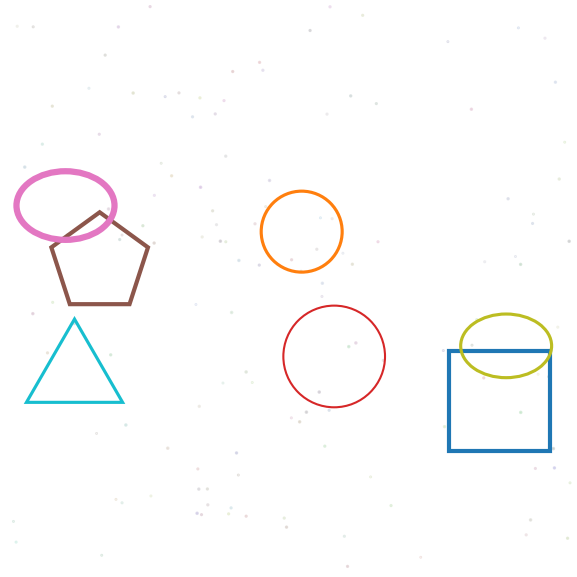[{"shape": "square", "thickness": 2, "radius": 0.44, "center": [0.865, 0.305]}, {"shape": "circle", "thickness": 1.5, "radius": 0.35, "center": [0.522, 0.598]}, {"shape": "circle", "thickness": 1, "radius": 0.44, "center": [0.579, 0.382]}, {"shape": "pentagon", "thickness": 2, "radius": 0.44, "center": [0.173, 0.544]}, {"shape": "oval", "thickness": 3, "radius": 0.42, "center": [0.113, 0.643]}, {"shape": "oval", "thickness": 1.5, "radius": 0.39, "center": [0.876, 0.4]}, {"shape": "triangle", "thickness": 1.5, "radius": 0.48, "center": [0.129, 0.35]}]